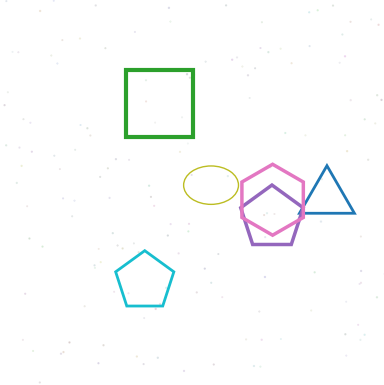[{"shape": "triangle", "thickness": 2, "radius": 0.41, "center": [0.849, 0.487]}, {"shape": "square", "thickness": 3, "radius": 0.43, "center": [0.414, 0.731]}, {"shape": "pentagon", "thickness": 2.5, "radius": 0.43, "center": [0.706, 0.434]}, {"shape": "hexagon", "thickness": 2.5, "radius": 0.46, "center": [0.708, 0.481]}, {"shape": "oval", "thickness": 1, "radius": 0.36, "center": [0.548, 0.519]}, {"shape": "pentagon", "thickness": 2, "radius": 0.4, "center": [0.376, 0.269]}]